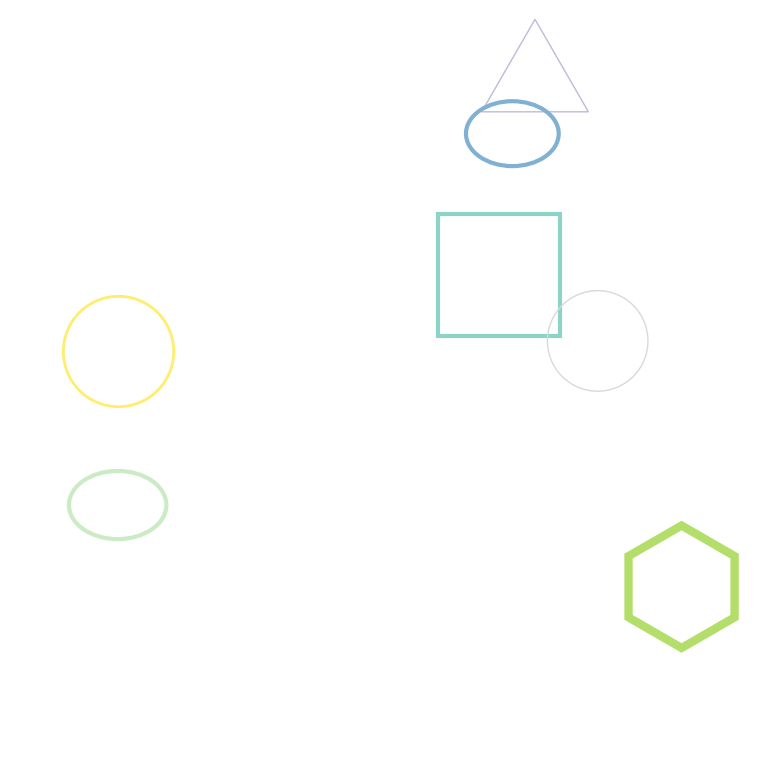[{"shape": "square", "thickness": 1.5, "radius": 0.4, "center": [0.649, 0.643]}, {"shape": "triangle", "thickness": 0.5, "radius": 0.4, "center": [0.695, 0.895]}, {"shape": "oval", "thickness": 1.5, "radius": 0.3, "center": [0.665, 0.826]}, {"shape": "hexagon", "thickness": 3, "radius": 0.4, "center": [0.885, 0.238]}, {"shape": "circle", "thickness": 0.5, "radius": 0.33, "center": [0.776, 0.557]}, {"shape": "oval", "thickness": 1.5, "radius": 0.32, "center": [0.153, 0.344]}, {"shape": "circle", "thickness": 1, "radius": 0.36, "center": [0.154, 0.544]}]